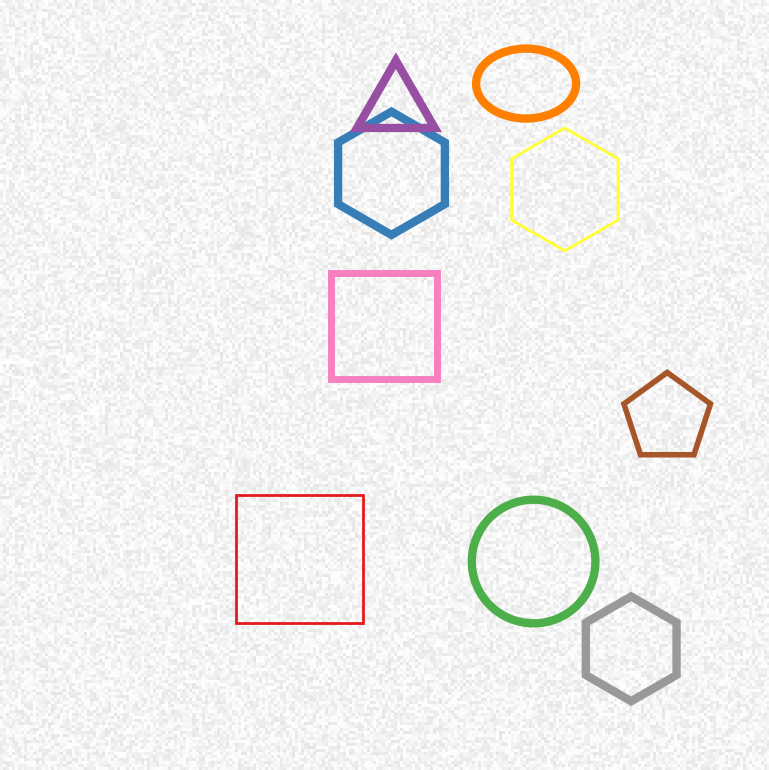[{"shape": "square", "thickness": 1, "radius": 0.41, "center": [0.389, 0.274]}, {"shape": "hexagon", "thickness": 3, "radius": 0.4, "center": [0.508, 0.775]}, {"shape": "circle", "thickness": 3, "radius": 0.4, "center": [0.693, 0.271]}, {"shape": "triangle", "thickness": 3, "radius": 0.29, "center": [0.514, 0.863]}, {"shape": "oval", "thickness": 3, "radius": 0.32, "center": [0.683, 0.891]}, {"shape": "hexagon", "thickness": 1, "radius": 0.4, "center": [0.734, 0.754]}, {"shape": "pentagon", "thickness": 2, "radius": 0.3, "center": [0.867, 0.457]}, {"shape": "square", "thickness": 2.5, "radius": 0.35, "center": [0.499, 0.577]}, {"shape": "hexagon", "thickness": 3, "radius": 0.34, "center": [0.82, 0.157]}]